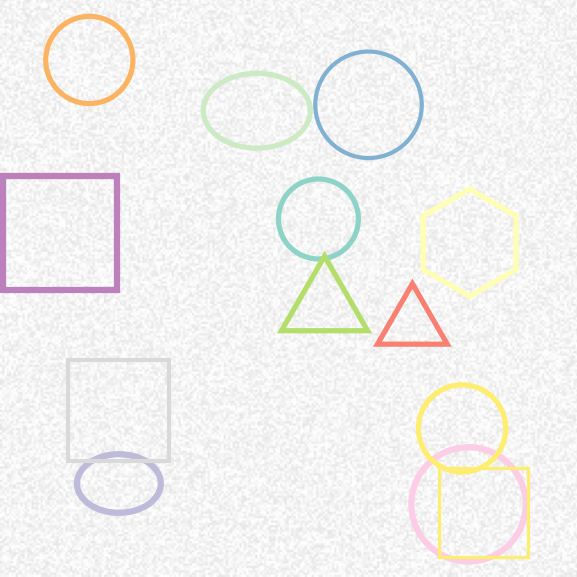[{"shape": "circle", "thickness": 2.5, "radius": 0.35, "center": [0.551, 0.62]}, {"shape": "hexagon", "thickness": 2.5, "radius": 0.46, "center": [0.813, 0.579]}, {"shape": "oval", "thickness": 3, "radius": 0.36, "center": [0.206, 0.162]}, {"shape": "triangle", "thickness": 2.5, "radius": 0.35, "center": [0.714, 0.438]}, {"shape": "circle", "thickness": 2, "radius": 0.46, "center": [0.638, 0.818]}, {"shape": "circle", "thickness": 2.5, "radius": 0.38, "center": [0.155, 0.895]}, {"shape": "triangle", "thickness": 2.5, "radius": 0.43, "center": [0.562, 0.47]}, {"shape": "circle", "thickness": 3, "radius": 0.49, "center": [0.811, 0.126]}, {"shape": "square", "thickness": 2, "radius": 0.44, "center": [0.205, 0.289]}, {"shape": "square", "thickness": 3, "radius": 0.49, "center": [0.103, 0.595]}, {"shape": "oval", "thickness": 2.5, "radius": 0.46, "center": [0.445, 0.807]}, {"shape": "square", "thickness": 1.5, "radius": 0.38, "center": [0.837, 0.112]}, {"shape": "circle", "thickness": 2.5, "radius": 0.38, "center": [0.8, 0.257]}]